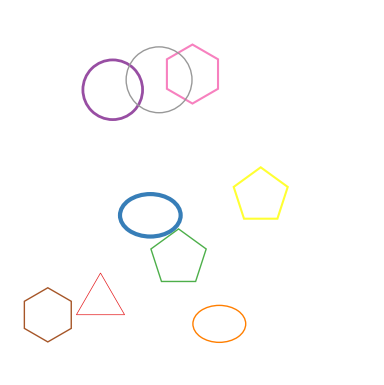[{"shape": "triangle", "thickness": 0.5, "radius": 0.36, "center": [0.261, 0.219]}, {"shape": "oval", "thickness": 3, "radius": 0.39, "center": [0.39, 0.441]}, {"shape": "pentagon", "thickness": 1, "radius": 0.38, "center": [0.464, 0.33]}, {"shape": "circle", "thickness": 2, "radius": 0.39, "center": [0.293, 0.767]}, {"shape": "oval", "thickness": 1, "radius": 0.34, "center": [0.57, 0.159]}, {"shape": "pentagon", "thickness": 1.5, "radius": 0.37, "center": [0.677, 0.492]}, {"shape": "hexagon", "thickness": 1, "radius": 0.35, "center": [0.124, 0.182]}, {"shape": "hexagon", "thickness": 1.5, "radius": 0.38, "center": [0.5, 0.808]}, {"shape": "circle", "thickness": 1, "radius": 0.43, "center": [0.413, 0.793]}]